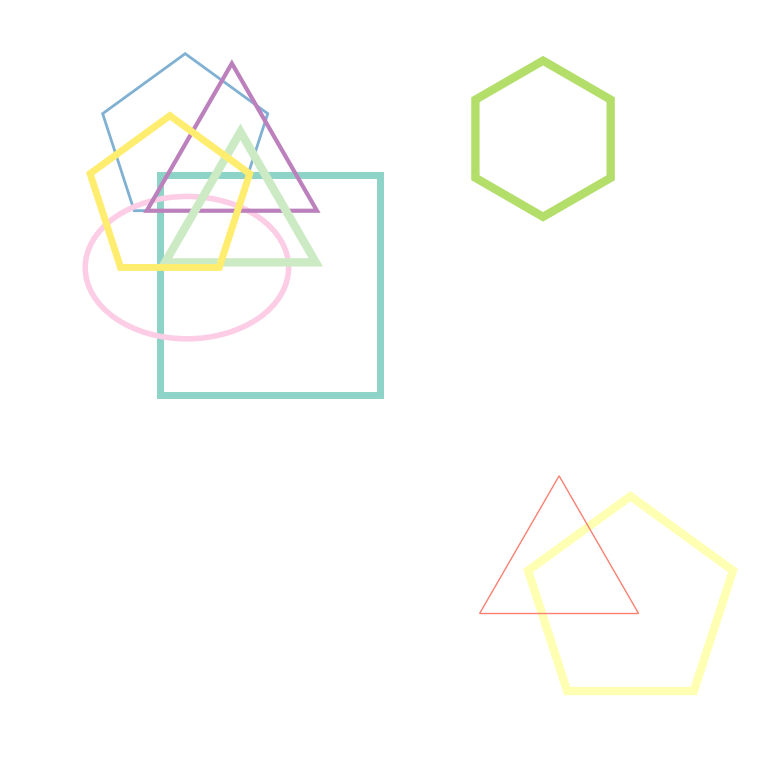[{"shape": "square", "thickness": 2.5, "radius": 0.71, "center": [0.351, 0.63]}, {"shape": "pentagon", "thickness": 3, "radius": 0.7, "center": [0.819, 0.216]}, {"shape": "triangle", "thickness": 0.5, "radius": 0.6, "center": [0.726, 0.263]}, {"shape": "pentagon", "thickness": 1, "radius": 0.56, "center": [0.241, 0.818]}, {"shape": "hexagon", "thickness": 3, "radius": 0.51, "center": [0.705, 0.82]}, {"shape": "oval", "thickness": 2, "radius": 0.66, "center": [0.243, 0.652]}, {"shape": "triangle", "thickness": 1.5, "radius": 0.64, "center": [0.301, 0.79]}, {"shape": "triangle", "thickness": 3, "radius": 0.56, "center": [0.312, 0.716]}, {"shape": "pentagon", "thickness": 2.5, "radius": 0.54, "center": [0.221, 0.741]}]